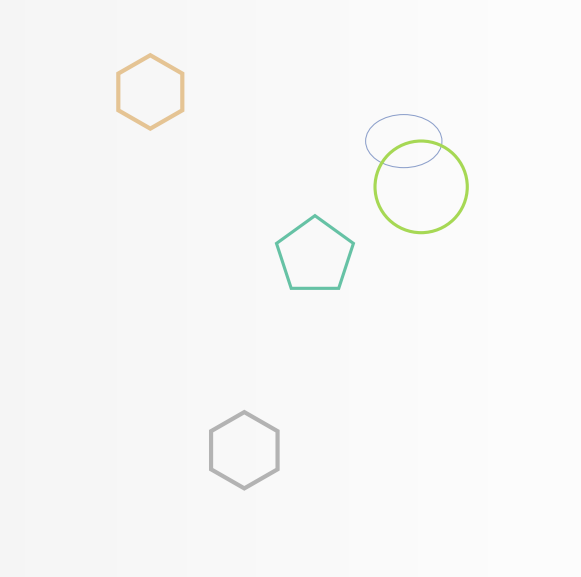[{"shape": "pentagon", "thickness": 1.5, "radius": 0.35, "center": [0.542, 0.556]}, {"shape": "oval", "thickness": 0.5, "radius": 0.33, "center": [0.695, 0.755]}, {"shape": "circle", "thickness": 1.5, "radius": 0.4, "center": [0.725, 0.676]}, {"shape": "hexagon", "thickness": 2, "radius": 0.32, "center": [0.259, 0.84]}, {"shape": "hexagon", "thickness": 2, "radius": 0.33, "center": [0.42, 0.22]}]